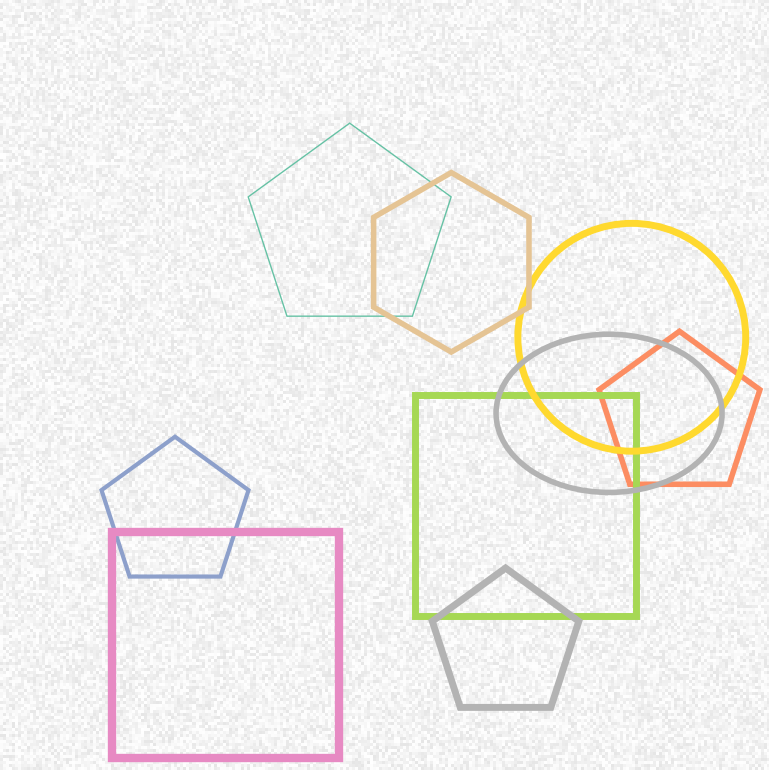[{"shape": "pentagon", "thickness": 0.5, "radius": 0.69, "center": [0.454, 0.701]}, {"shape": "pentagon", "thickness": 2, "radius": 0.55, "center": [0.882, 0.46]}, {"shape": "pentagon", "thickness": 1.5, "radius": 0.5, "center": [0.227, 0.332]}, {"shape": "square", "thickness": 3, "radius": 0.74, "center": [0.293, 0.162]}, {"shape": "square", "thickness": 2.5, "radius": 0.72, "center": [0.683, 0.344]}, {"shape": "circle", "thickness": 2.5, "radius": 0.74, "center": [0.821, 0.562]}, {"shape": "hexagon", "thickness": 2, "radius": 0.58, "center": [0.586, 0.659]}, {"shape": "oval", "thickness": 2, "radius": 0.73, "center": [0.791, 0.463]}, {"shape": "pentagon", "thickness": 2.5, "radius": 0.5, "center": [0.657, 0.162]}]